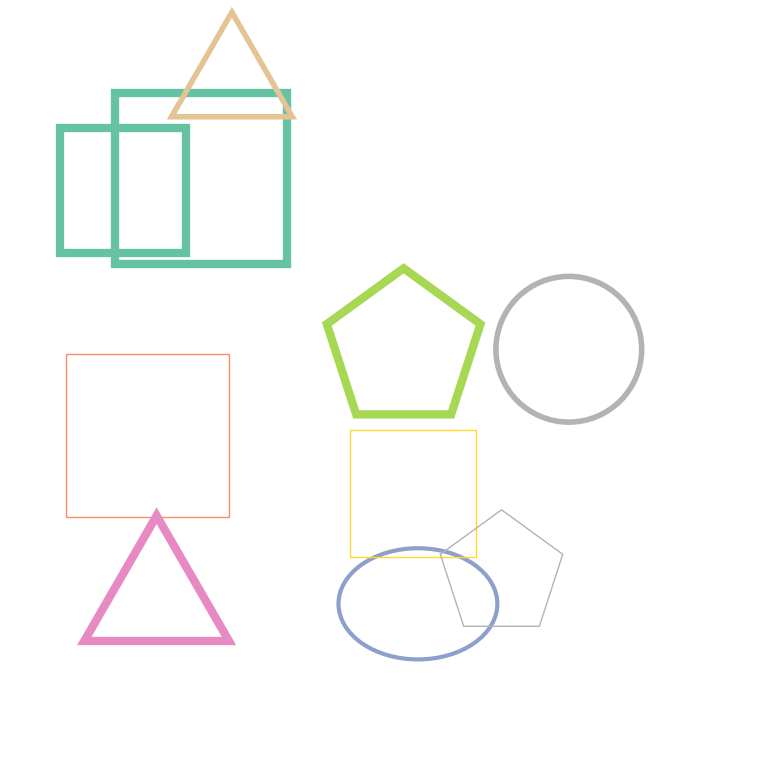[{"shape": "square", "thickness": 3, "radius": 0.41, "center": [0.16, 0.752]}, {"shape": "square", "thickness": 3, "radius": 0.56, "center": [0.261, 0.768]}, {"shape": "square", "thickness": 0.5, "radius": 0.53, "center": [0.192, 0.434]}, {"shape": "oval", "thickness": 1.5, "radius": 0.52, "center": [0.543, 0.216]}, {"shape": "triangle", "thickness": 3, "radius": 0.54, "center": [0.203, 0.222]}, {"shape": "pentagon", "thickness": 3, "radius": 0.52, "center": [0.524, 0.547]}, {"shape": "square", "thickness": 0.5, "radius": 0.41, "center": [0.536, 0.359]}, {"shape": "triangle", "thickness": 2, "radius": 0.45, "center": [0.301, 0.894]}, {"shape": "pentagon", "thickness": 0.5, "radius": 0.42, "center": [0.651, 0.254]}, {"shape": "circle", "thickness": 2, "radius": 0.47, "center": [0.739, 0.546]}]